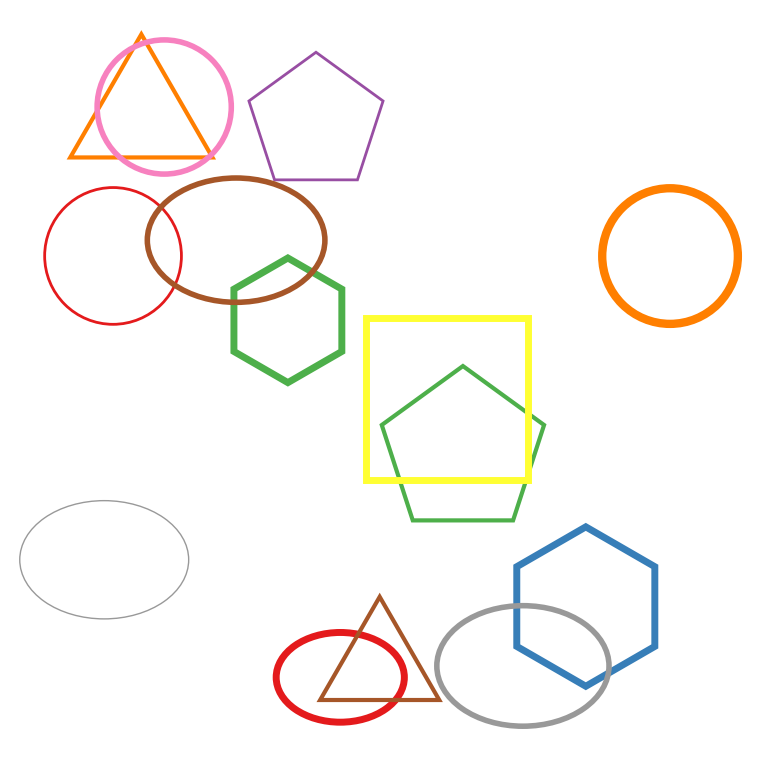[{"shape": "oval", "thickness": 2.5, "radius": 0.42, "center": [0.442, 0.12]}, {"shape": "circle", "thickness": 1, "radius": 0.44, "center": [0.147, 0.668]}, {"shape": "hexagon", "thickness": 2.5, "radius": 0.52, "center": [0.761, 0.212]}, {"shape": "pentagon", "thickness": 1.5, "radius": 0.55, "center": [0.601, 0.414]}, {"shape": "hexagon", "thickness": 2.5, "radius": 0.4, "center": [0.374, 0.584]}, {"shape": "pentagon", "thickness": 1, "radius": 0.46, "center": [0.41, 0.841]}, {"shape": "triangle", "thickness": 1.5, "radius": 0.53, "center": [0.184, 0.849]}, {"shape": "circle", "thickness": 3, "radius": 0.44, "center": [0.87, 0.667]}, {"shape": "square", "thickness": 2.5, "radius": 0.53, "center": [0.581, 0.482]}, {"shape": "oval", "thickness": 2, "radius": 0.58, "center": [0.307, 0.688]}, {"shape": "triangle", "thickness": 1.5, "radius": 0.45, "center": [0.493, 0.136]}, {"shape": "circle", "thickness": 2, "radius": 0.44, "center": [0.213, 0.861]}, {"shape": "oval", "thickness": 2, "radius": 0.56, "center": [0.679, 0.135]}, {"shape": "oval", "thickness": 0.5, "radius": 0.55, "center": [0.135, 0.273]}]